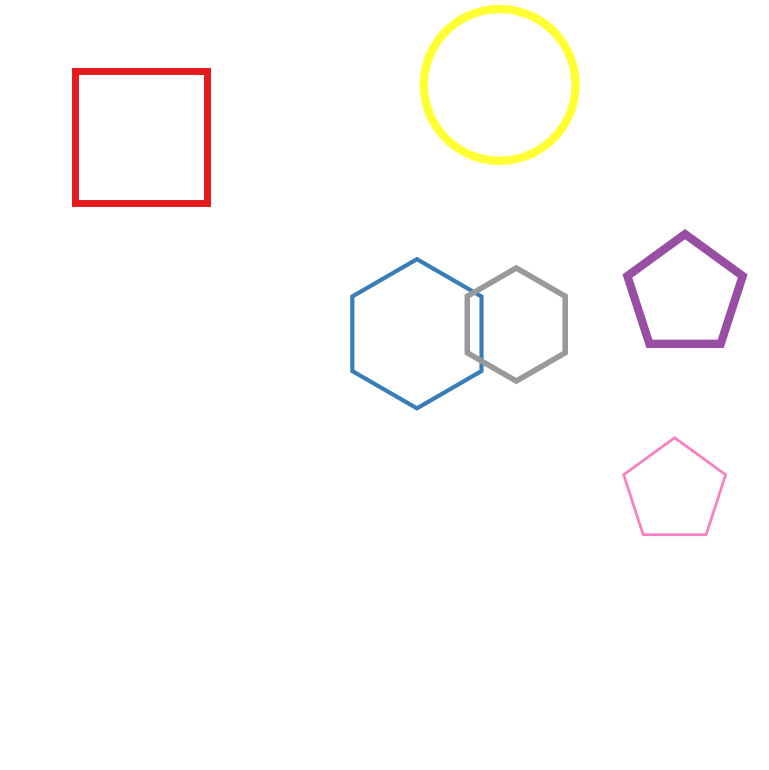[{"shape": "square", "thickness": 2.5, "radius": 0.43, "center": [0.183, 0.822]}, {"shape": "hexagon", "thickness": 1.5, "radius": 0.48, "center": [0.541, 0.567]}, {"shape": "pentagon", "thickness": 3, "radius": 0.39, "center": [0.89, 0.617]}, {"shape": "circle", "thickness": 3, "radius": 0.49, "center": [0.649, 0.89]}, {"shape": "pentagon", "thickness": 1, "radius": 0.35, "center": [0.876, 0.362]}, {"shape": "hexagon", "thickness": 2, "radius": 0.37, "center": [0.67, 0.579]}]